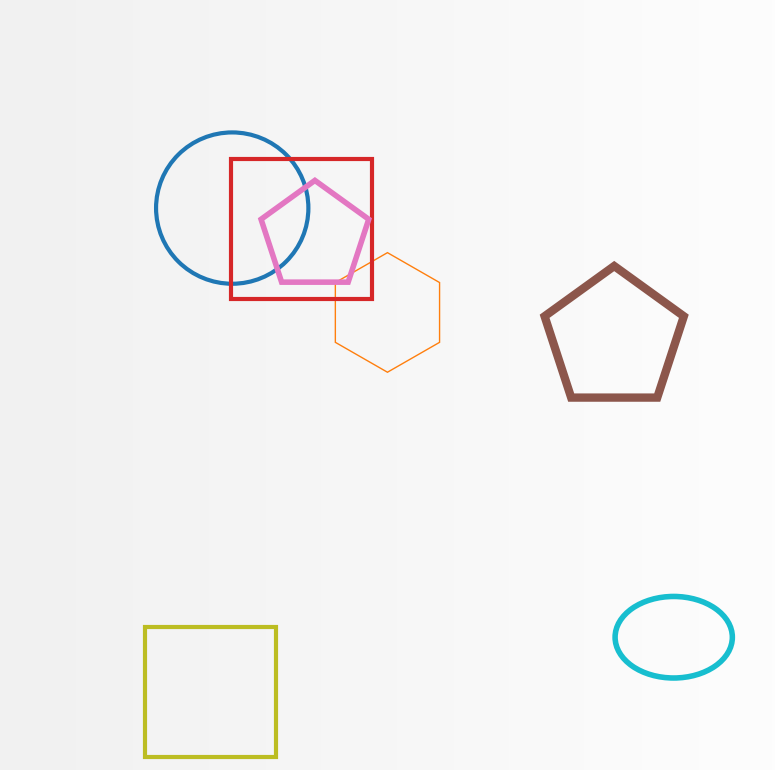[{"shape": "circle", "thickness": 1.5, "radius": 0.49, "center": [0.3, 0.73]}, {"shape": "hexagon", "thickness": 0.5, "radius": 0.39, "center": [0.5, 0.594]}, {"shape": "square", "thickness": 1.5, "radius": 0.45, "center": [0.389, 0.703]}, {"shape": "pentagon", "thickness": 3, "radius": 0.47, "center": [0.793, 0.56]}, {"shape": "pentagon", "thickness": 2, "radius": 0.37, "center": [0.406, 0.693]}, {"shape": "square", "thickness": 1.5, "radius": 0.42, "center": [0.272, 0.102]}, {"shape": "oval", "thickness": 2, "radius": 0.38, "center": [0.869, 0.172]}]